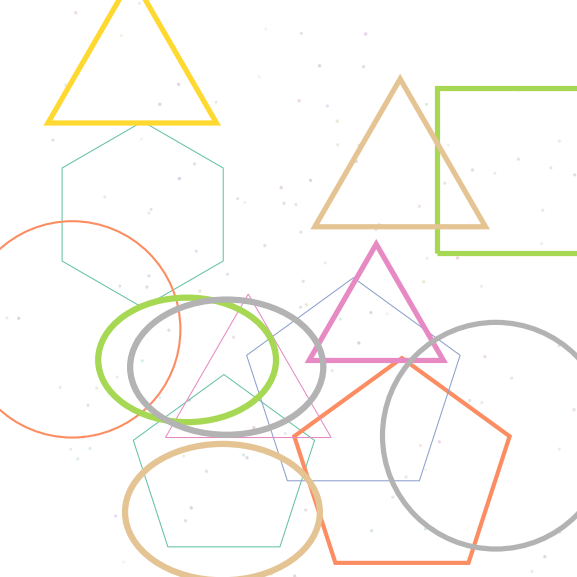[{"shape": "hexagon", "thickness": 0.5, "radius": 0.81, "center": [0.247, 0.628]}, {"shape": "pentagon", "thickness": 0.5, "radius": 0.82, "center": [0.388, 0.186]}, {"shape": "circle", "thickness": 1, "radius": 0.94, "center": [0.125, 0.429]}, {"shape": "pentagon", "thickness": 2, "radius": 0.98, "center": [0.696, 0.183]}, {"shape": "pentagon", "thickness": 0.5, "radius": 0.97, "center": [0.612, 0.324]}, {"shape": "triangle", "thickness": 0.5, "radius": 0.83, "center": [0.43, 0.324]}, {"shape": "triangle", "thickness": 2.5, "radius": 0.67, "center": [0.651, 0.442]}, {"shape": "oval", "thickness": 3, "radius": 0.77, "center": [0.324, 0.376]}, {"shape": "square", "thickness": 2.5, "radius": 0.71, "center": [0.9, 0.704]}, {"shape": "triangle", "thickness": 2.5, "radius": 0.84, "center": [0.229, 0.87]}, {"shape": "triangle", "thickness": 2.5, "radius": 0.85, "center": [0.693, 0.692]}, {"shape": "oval", "thickness": 3, "radius": 0.84, "center": [0.385, 0.112]}, {"shape": "circle", "thickness": 2.5, "radius": 0.98, "center": [0.859, 0.245]}, {"shape": "oval", "thickness": 3, "radius": 0.84, "center": [0.393, 0.363]}]